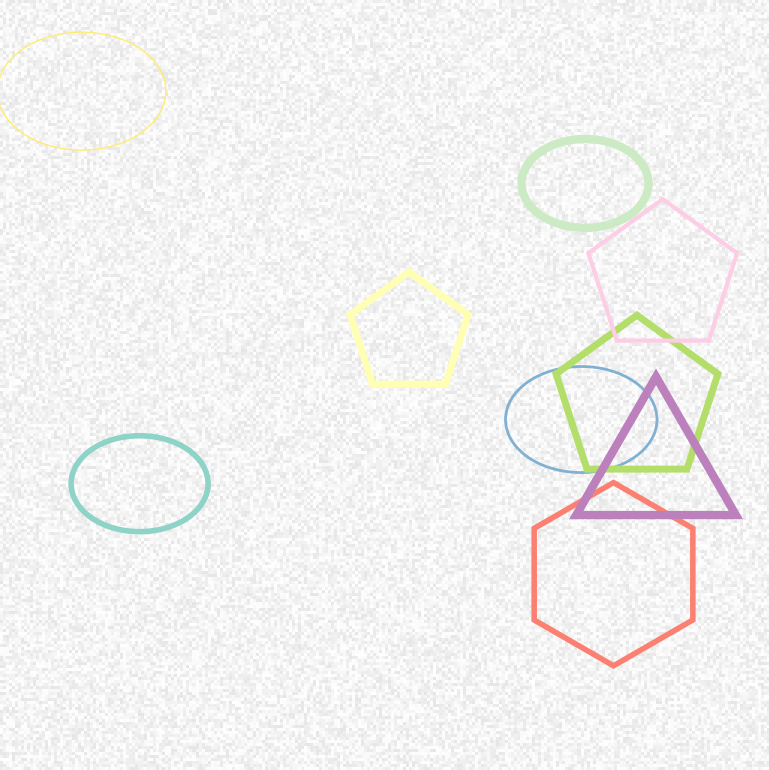[{"shape": "oval", "thickness": 2, "radius": 0.44, "center": [0.181, 0.372]}, {"shape": "pentagon", "thickness": 2.5, "radius": 0.4, "center": [0.531, 0.566]}, {"shape": "hexagon", "thickness": 2, "radius": 0.59, "center": [0.797, 0.254]}, {"shape": "oval", "thickness": 1, "radius": 0.49, "center": [0.755, 0.455]}, {"shape": "pentagon", "thickness": 2.5, "radius": 0.55, "center": [0.827, 0.48]}, {"shape": "pentagon", "thickness": 1.5, "radius": 0.51, "center": [0.861, 0.64]}, {"shape": "triangle", "thickness": 3, "radius": 0.6, "center": [0.852, 0.391]}, {"shape": "oval", "thickness": 3, "radius": 0.41, "center": [0.76, 0.762]}, {"shape": "oval", "thickness": 0.5, "radius": 0.55, "center": [0.106, 0.882]}]